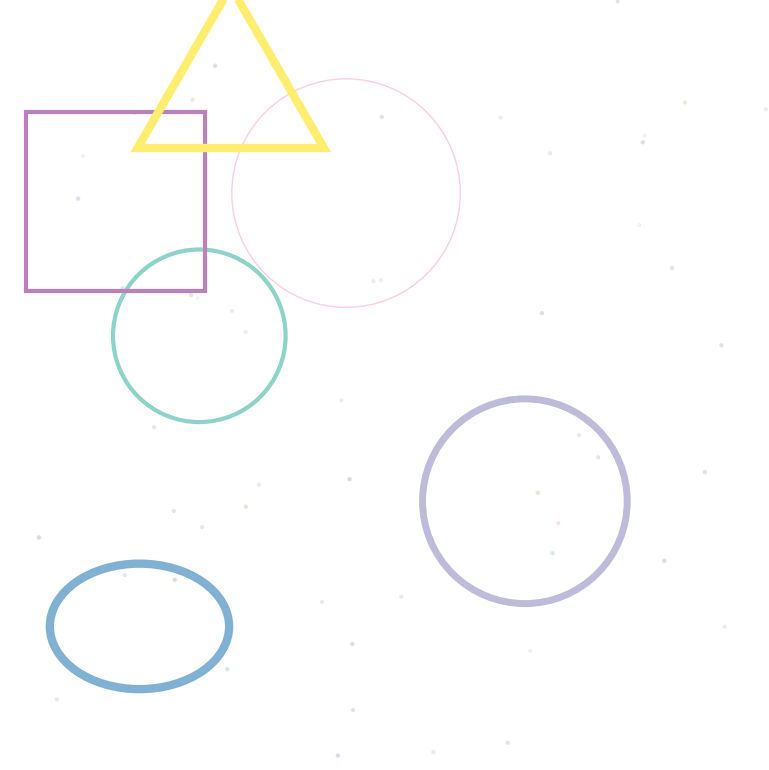[{"shape": "circle", "thickness": 1.5, "radius": 0.56, "center": [0.259, 0.564]}, {"shape": "circle", "thickness": 2.5, "radius": 0.66, "center": [0.682, 0.349]}, {"shape": "oval", "thickness": 3, "radius": 0.58, "center": [0.181, 0.186]}, {"shape": "circle", "thickness": 0.5, "radius": 0.74, "center": [0.449, 0.749]}, {"shape": "square", "thickness": 1.5, "radius": 0.58, "center": [0.15, 0.738]}, {"shape": "triangle", "thickness": 3, "radius": 0.7, "center": [0.3, 0.878]}]